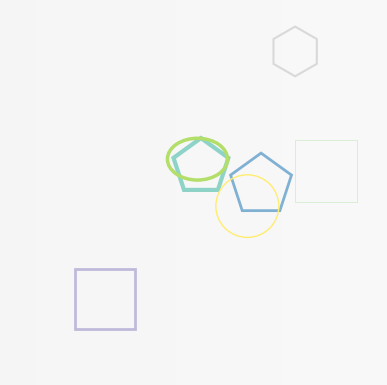[{"shape": "pentagon", "thickness": 3, "radius": 0.37, "center": [0.519, 0.567]}, {"shape": "square", "thickness": 2, "radius": 0.38, "center": [0.271, 0.223]}, {"shape": "pentagon", "thickness": 2, "radius": 0.41, "center": [0.674, 0.52]}, {"shape": "oval", "thickness": 2.5, "radius": 0.39, "center": [0.51, 0.587]}, {"shape": "hexagon", "thickness": 1.5, "radius": 0.32, "center": [0.762, 0.866]}, {"shape": "square", "thickness": 0.5, "radius": 0.4, "center": [0.84, 0.556]}, {"shape": "circle", "thickness": 1, "radius": 0.41, "center": [0.638, 0.465]}]